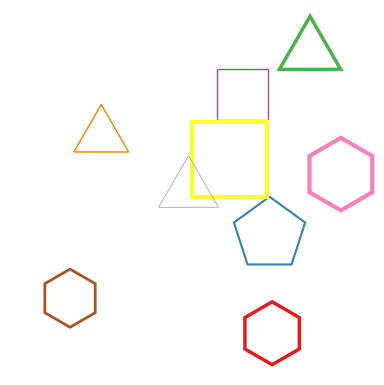[{"shape": "hexagon", "thickness": 2.5, "radius": 0.41, "center": [0.707, 0.134]}, {"shape": "pentagon", "thickness": 1.5, "radius": 0.49, "center": [0.7, 0.392]}, {"shape": "triangle", "thickness": 2.5, "radius": 0.46, "center": [0.805, 0.866]}, {"shape": "square", "thickness": 1, "radius": 0.33, "center": [0.63, 0.755]}, {"shape": "triangle", "thickness": 1, "radius": 0.41, "center": [0.263, 0.646]}, {"shape": "square", "thickness": 3, "radius": 0.49, "center": [0.596, 0.586]}, {"shape": "hexagon", "thickness": 2, "radius": 0.38, "center": [0.182, 0.226]}, {"shape": "hexagon", "thickness": 3, "radius": 0.47, "center": [0.885, 0.548]}, {"shape": "triangle", "thickness": 0.5, "radius": 0.45, "center": [0.49, 0.506]}]